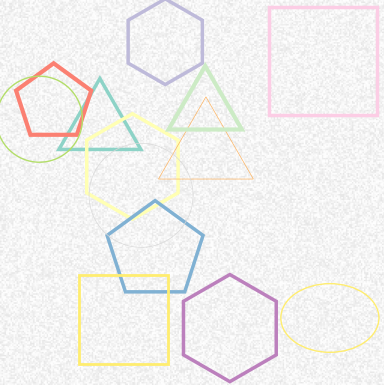[{"shape": "triangle", "thickness": 2.5, "radius": 0.61, "center": [0.259, 0.673]}, {"shape": "hexagon", "thickness": 2.5, "radius": 0.69, "center": [0.344, 0.568]}, {"shape": "hexagon", "thickness": 2.5, "radius": 0.56, "center": [0.429, 0.892]}, {"shape": "pentagon", "thickness": 3, "radius": 0.51, "center": [0.139, 0.733]}, {"shape": "pentagon", "thickness": 2.5, "radius": 0.66, "center": [0.403, 0.348]}, {"shape": "triangle", "thickness": 0.5, "radius": 0.71, "center": [0.535, 0.606]}, {"shape": "circle", "thickness": 1, "radius": 0.56, "center": [0.102, 0.69]}, {"shape": "square", "thickness": 2.5, "radius": 0.7, "center": [0.839, 0.842]}, {"shape": "circle", "thickness": 0.5, "radius": 0.68, "center": [0.366, 0.493]}, {"shape": "hexagon", "thickness": 2.5, "radius": 0.7, "center": [0.597, 0.148]}, {"shape": "triangle", "thickness": 3, "radius": 0.55, "center": [0.533, 0.719]}, {"shape": "square", "thickness": 2, "radius": 0.58, "center": [0.32, 0.17]}, {"shape": "oval", "thickness": 1, "radius": 0.64, "center": [0.857, 0.174]}]